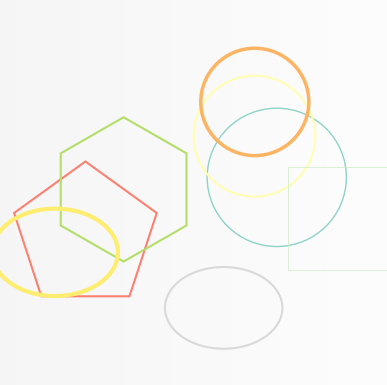[{"shape": "circle", "thickness": 1, "radius": 0.9, "center": [0.714, 0.539]}, {"shape": "circle", "thickness": 1.5, "radius": 0.79, "center": [0.657, 0.646]}, {"shape": "pentagon", "thickness": 1.5, "radius": 0.97, "center": [0.22, 0.387]}, {"shape": "circle", "thickness": 2.5, "radius": 0.7, "center": [0.658, 0.735]}, {"shape": "hexagon", "thickness": 1.5, "radius": 0.94, "center": [0.319, 0.508]}, {"shape": "oval", "thickness": 1.5, "radius": 0.76, "center": [0.577, 0.2]}, {"shape": "square", "thickness": 0.5, "radius": 0.67, "center": [0.877, 0.432]}, {"shape": "oval", "thickness": 3, "radius": 0.81, "center": [0.142, 0.345]}]